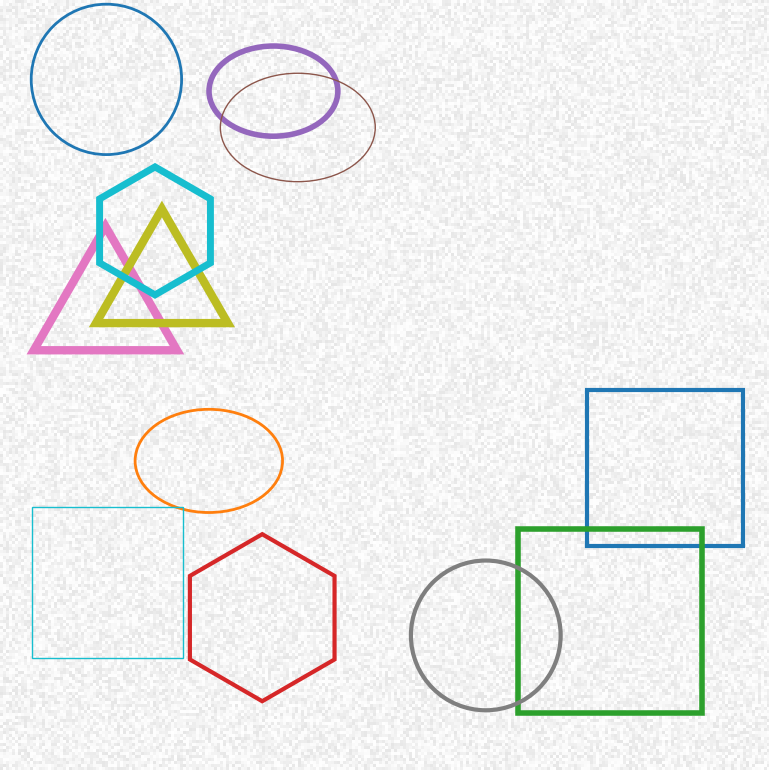[{"shape": "circle", "thickness": 1, "radius": 0.49, "center": [0.138, 0.897]}, {"shape": "square", "thickness": 1.5, "radius": 0.51, "center": [0.864, 0.392]}, {"shape": "oval", "thickness": 1, "radius": 0.48, "center": [0.271, 0.401]}, {"shape": "square", "thickness": 2, "radius": 0.6, "center": [0.792, 0.194]}, {"shape": "hexagon", "thickness": 1.5, "radius": 0.54, "center": [0.341, 0.198]}, {"shape": "oval", "thickness": 2, "radius": 0.42, "center": [0.355, 0.882]}, {"shape": "oval", "thickness": 0.5, "radius": 0.5, "center": [0.387, 0.834]}, {"shape": "triangle", "thickness": 3, "radius": 0.54, "center": [0.137, 0.599]}, {"shape": "circle", "thickness": 1.5, "radius": 0.49, "center": [0.631, 0.175]}, {"shape": "triangle", "thickness": 3, "radius": 0.49, "center": [0.21, 0.63]}, {"shape": "hexagon", "thickness": 2.5, "radius": 0.42, "center": [0.201, 0.7]}, {"shape": "square", "thickness": 0.5, "radius": 0.49, "center": [0.139, 0.244]}]